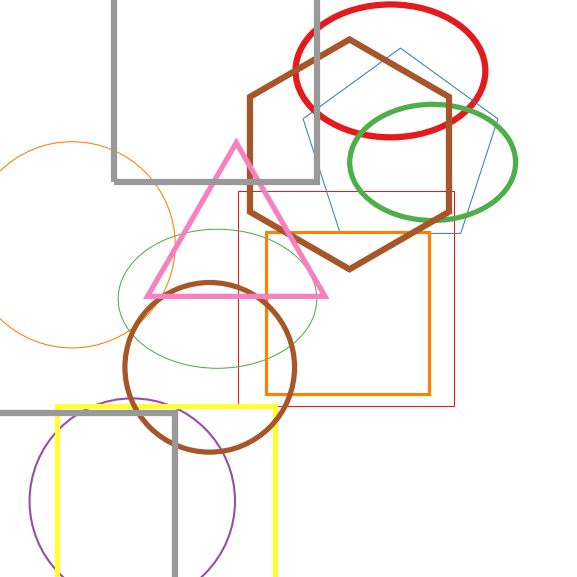[{"shape": "square", "thickness": 0.5, "radius": 0.93, "center": [0.6, 0.482]}, {"shape": "oval", "thickness": 3, "radius": 0.82, "center": [0.676, 0.876]}, {"shape": "pentagon", "thickness": 0.5, "radius": 0.89, "center": [0.693, 0.738]}, {"shape": "oval", "thickness": 0.5, "radius": 0.86, "center": [0.377, 0.482]}, {"shape": "oval", "thickness": 2.5, "radius": 0.72, "center": [0.749, 0.718]}, {"shape": "circle", "thickness": 1, "radius": 0.89, "center": [0.229, 0.131]}, {"shape": "circle", "thickness": 0.5, "radius": 0.89, "center": [0.125, 0.575]}, {"shape": "square", "thickness": 1.5, "radius": 0.7, "center": [0.601, 0.457]}, {"shape": "square", "thickness": 2.5, "radius": 0.94, "center": [0.287, 0.107]}, {"shape": "circle", "thickness": 2.5, "radius": 0.73, "center": [0.363, 0.363]}, {"shape": "hexagon", "thickness": 3, "radius": 0.99, "center": [0.605, 0.732]}, {"shape": "triangle", "thickness": 2.5, "radius": 0.89, "center": [0.409, 0.575]}, {"shape": "square", "thickness": 3, "radius": 0.84, "center": [0.135, 0.115]}, {"shape": "square", "thickness": 3, "radius": 0.88, "center": [0.372, 0.86]}]